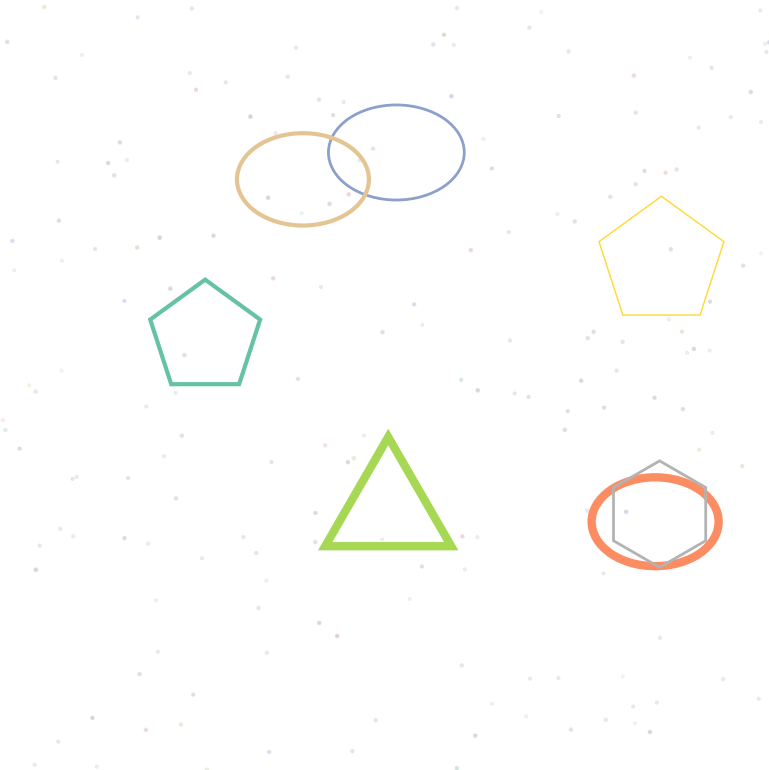[{"shape": "pentagon", "thickness": 1.5, "radius": 0.38, "center": [0.266, 0.562]}, {"shape": "oval", "thickness": 3, "radius": 0.41, "center": [0.851, 0.322]}, {"shape": "oval", "thickness": 1, "radius": 0.44, "center": [0.515, 0.802]}, {"shape": "triangle", "thickness": 3, "radius": 0.47, "center": [0.504, 0.338]}, {"shape": "pentagon", "thickness": 0.5, "radius": 0.43, "center": [0.859, 0.66]}, {"shape": "oval", "thickness": 1.5, "radius": 0.43, "center": [0.393, 0.767]}, {"shape": "hexagon", "thickness": 1, "radius": 0.35, "center": [0.857, 0.332]}]